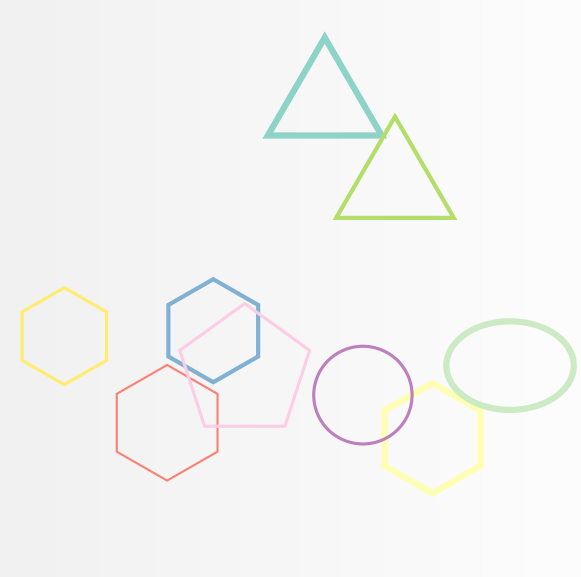[{"shape": "triangle", "thickness": 3, "radius": 0.57, "center": [0.559, 0.821]}, {"shape": "hexagon", "thickness": 3, "radius": 0.48, "center": [0.744, 0.24]}, {"shape": "hexagon", "thickness": 1, "radius": 0.5, "center": [0.288, 0.267]}, {"shape": "hexagon", "thickness": 2, "radius": 0.45, "center": [0.367, 0.426]}, {"shape": "triangle", "thickness": 2, "radius": 0.58, "center": [0.68, 0.68]}, {"shape": "pentagon", "thickness": 1.5, "radius": 0.59, "center": [0.421, 0.356]}, {"shape": "circle", "thickness": 1.5, "radius": 0.42, "center": [0.624, 0.315]}, {"shape": "oval", "thickness": 3, "radius": 0.55, "center": [0.878, 0.366]}, {"shape": "hexagon", "thickness": 1.5, "radius": 0.42, "center": [0.111, 0.417]}]